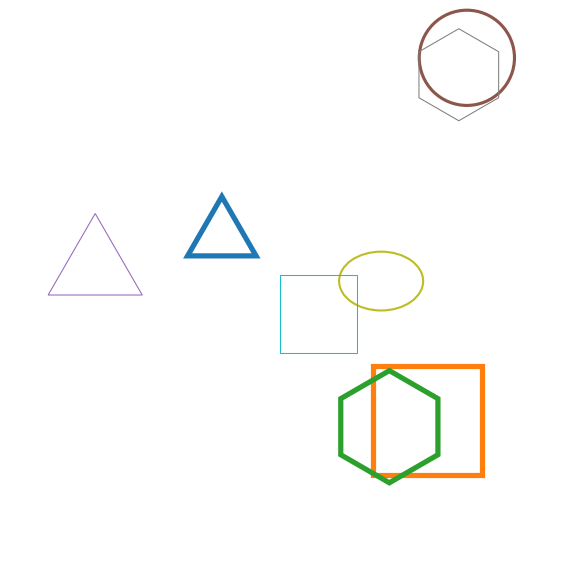[{"shape": "triangle", "thickness": 2.5, "radius": 0.34, "center": [0.384, 0.59]}, {"shape": "square", "thickness": 2.5, "radius": 0.47, "center": [0.74, 0.271]}, {"shape": "hexagon", "thickness": 2.5, "radius": 0.49, "center": [0.674, 0.26]}, {"shape": "triangle", "thickness": 0.5, "radius": 0.47, "center": [0.165, 0.535]}, {"shape": "circle", "thickness": 1.5, "radius": 0.41, "center": [0.808, 0.899]}, {"shape": "hexagon", "thickness": 0.5, "radius": 0.4, "center": [0.794, 0.87]}, {"shape": "oval", "thickness": 1, "radius": 0.36, "center": [0.66, 0.512]}, {"shape": "square", "thickness": 0.5, "radius": 0.34, "center": [0.552, 0.455]}]